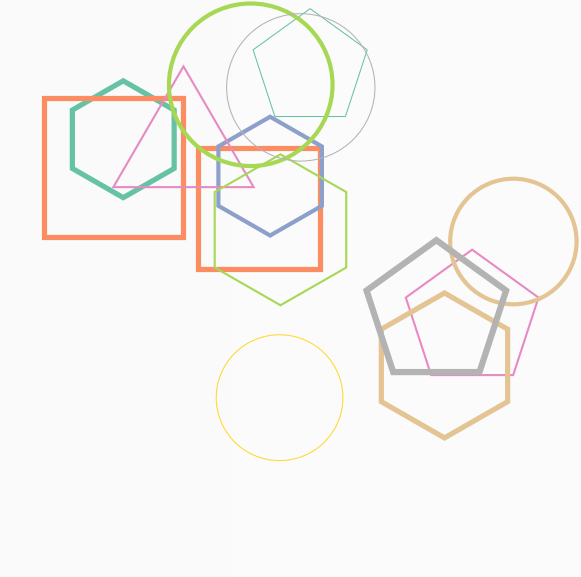[{"shape": "pentagon", "thickness": 0.5, "radius": 0.52, "center": [0.534, 0.881]}, {"shape": "hexagon", "thickness": 2.5, "radius": 0.51, "center": [0.212, 0.758]}, {"shape": "square", "thickness": 2.5, "radius": 0.52, "center": [0.445, 0.639]}, {"shape": "square", "thickness": 2.5, "radius": 0.6, "center": [0.195, 0.709]}, {"shape": "hexagon", "thickness": 2, "radius": 0.51, "center": [0.465, 0.694]}, {"shape": "pentagon", "thickness": 1, "radius": 0.6, "center": [0.812, 0.447]}, {"shape": "triangle", "thickness": 1, "radius": 0.7, "center": [0.316, 0.745]}, {"shape": "hexagon", "thickness": 1, "radius": 0.65, "center": [0.483, 0.601]}, {"shape": "circle", "thickness": 2, "radius": 0.7, "center": [0.431, 0.852]}, {"shape": "circle", "thickness": 0.5, "radius": 0.54, "center": [0.481, 0.311]}, {"shape": "hexagon", "thickness": 2.5, "radius": 0.63, "center": [0.765, 0.366]}, {"shape": "circle", "thickness": 2, "radius": 0.54, "center": [0.883, 0.581]}, {"shape": "circle", "thickness": 0.5, "radius": 0.64, "center": [0.517, 0.848]}, {"shape": "pentagon", "thickness": 3, "radius": 0.63, "center": [0.751, 0.457]}]